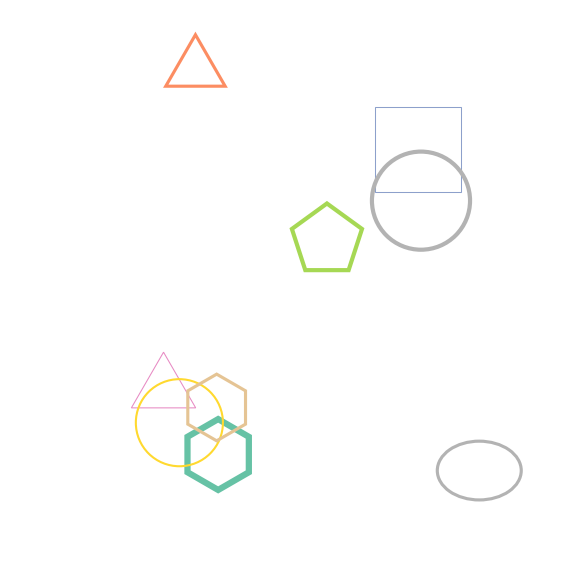[{"shape": "hexagon", "thickness": 3, "radius": 0.31, "center": [0.378, 0.212]}, {"shape": "triangle", "thickness": 1.5, "radius": 0.3, "center": [0.338, 0.88]}, {"shape": "square", "thickness": 0.5, "radius": 0.37, "center": [0.724, 0.74]}, {"shape": "triangle", "thickness": 0.5, "radius": 0.32, "center": [0.283, 0.325]}, {"shape": "pentagon", "thickness": 2, "radius": 0.32, "center": [0.566, 0.583]}, {"shape": "circle", "thickness": 1, "radius": 0.38, "center": [0.311, 0.267]}, {"shape": "hexagon", "thickness": 1.5, "radius": 0.29, "center": [0.375, 0.294]}, {"shape": "circle", "thickness": 2, "radius": 0.42, "center": [0.729, 0.652]}, {"shape": "oval", "thickness": 1.5, "radius": 0.36, "center": [0.83, 0.184]}]